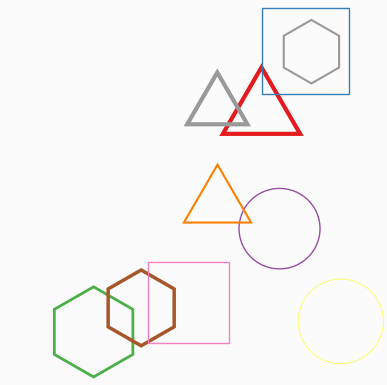[{"shape": "triangle", "thickness": 3, "radius": 0.58, "center": [0.675, 0.71]}, {"shape": "square", "thickness": 1, "radius": 0.56, "center": [0.788, 0.867]}, {"shape": "hexagon", "thickness": 2, "radius": 0.59, "center": [0.242, 0.138]}, {"shape": "circle", "thickness": 1, "radius": 0.52, "center": [0.721, 0.406]}, {"shape": "triangle", "thickness": 1.5, "radius": 0.5, "center": [0.561, 0.472]}, {"shape": "circle", "thickness": 0.5, "radius": 0.55, "center": [0.879, 0.165]}, {"shape": "hexagon", "thickness": 2.5, "radius": 0.49, "center": [0.364, 0.2]}, {"shape": "square", "thickness": 1, "radius": 0.52, "center": [0.487, 0.214]}, {"shape": "triangle", "thickness": 3, "radius": 0.45, "center": [0.561, 0.722]}, {"shape": "hexagon", "thickness": 1.5, "radius": 0.41, "center": [0.804, 0.866]}]